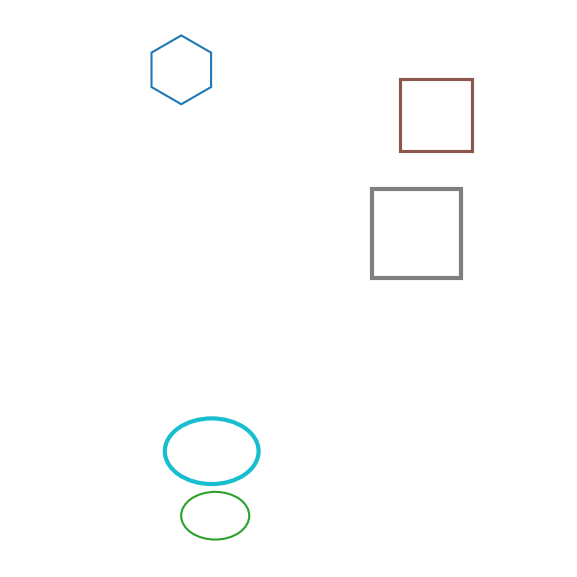[{"shape": "hexagon", "thickness": 1, "radius": 0.3, "center": [0.314, 0.878]}, {"shape": "oval", "thickness": 1, "radius": 0.29, "center": [0.373, 0.106]}, {"shape": "square", "thickness": 1.5, "radius": 0.31, "center": [0.755, 0.799]}, {"shape": "square", "thickness": 2, "radius": 0.38, "center": [0.721, 0.595]}, {"shape": "oval", "thickness": 2, "radius": 0.41, "center": [0.367, 0.218]}]